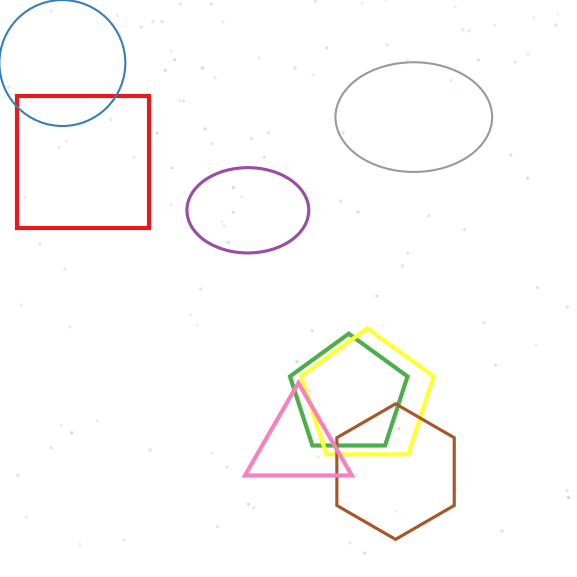[{"shape": "square", "thickness": 2, "radius": 0.57, "center": [0.143, 0.719]}, {"shape": "circle", "thickness": 1, "radius": 0.55, "center": [0.108, 0.89]}, {"shape": "pentagon", "thickness": 2, "radius": 0.54, "center": [0.604, 0.314]}, {"shape": "oval", "thickness": 1.5, "radius": 0.53, "center": [0.429, 0.635]}, {"shape": "pentagon", "thickness": 2, "radius": 0.6, "center": [0.636, 0.31]}, {"shape": "hexagon", "thickness": 1.5, "radius": 0.59, "center": [0.685, 0.183]}, {"shape": "triangle", "thickness": 2, "radius": 0.53, "center": [0.517, 0.229]}, {"shape": "oval", "thickness": 1, "radius": 0.68, "center": [0.717, 0.796]}]